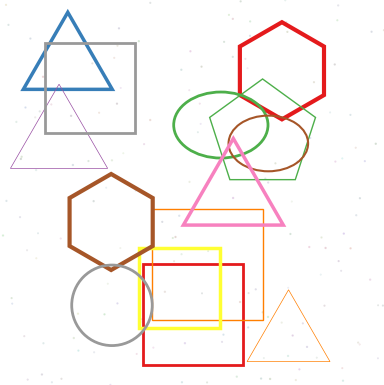[{"shape": "square", "thickness": 2, "radius": 0.65, "center": [0.501, 0.183]}, {"shape": "hexagon", "thickness": 3, "radius": 0.63, "center": [0.732, 0.816]}, {"shape": "triangle", "thickness": 2.5, "radius": 0.67, "center": [0.176, 0.835]}, {"shape": "oval", "thickness": 2, "radius": 0.61, "center": [0.574, 0.675]}, {"shape": "pentagon", "thickness": 1, "radius": 0.72, "center": [0.682, 0.65]}, {"shape": "triangle", "thickness": 0.5, "radius": 0.73, "center": [0.153, 0.635]}, {"shape": "square", "thickness": 1, "radius": 0.72, "center": [0.539, 0.313]}, {"shape": "triangle", "thickness": 0.5, "radius": 0.62, "center": [0.749, 0.123]}, {"shape": "square", "thickness": 2.5, "radius": 0.52, "center": [0.466, 0.252]}, {"shape": "oval", "thickness": 1.5, "radius": 0.52, "center": [0.697, 0.627]}, {"shape": "hexagon", "thickness": 3, "radius": 0.62, "center": [0.289, 0.423]}, {"shape": "triangle", "thickness": 2.5, "radius": 0.75, "center": [0.606, 0.49]}, {"shape": "square", "thickness": 2, "radius": 0.59, "center": [0.233, 0.771]}, {"shape": "circle", "thickness": 2, "radius": 0.52, "center": [0.291, 0.207]}]